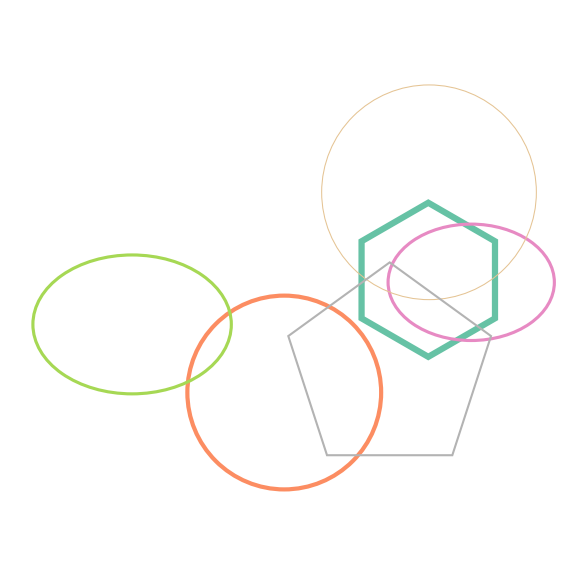[{"shape": "hexagon", "thickness": 3, "radius": 0.67, "center": [0.742, 0.515]}, {"shape": "circle", "thickness": 2, "radius": 0.84, "center": [0.492, 0.319]}, {"shape": "oval", "thickness": 1.5, "radius": 0.72, "center": [0.816, 0.51]}, {"shape": "oval", "thickness": 1.5, "radius": 0.86, "center": [0.229, 0.437]}, {"shape": "circle", "thickness": 0.5, "radius": 0.93, "center": [0.743, 0.666]}, {"shape": "pentagon", "thickness": 1, "radius": 0.92, "center": [0.675, 0.36]}]